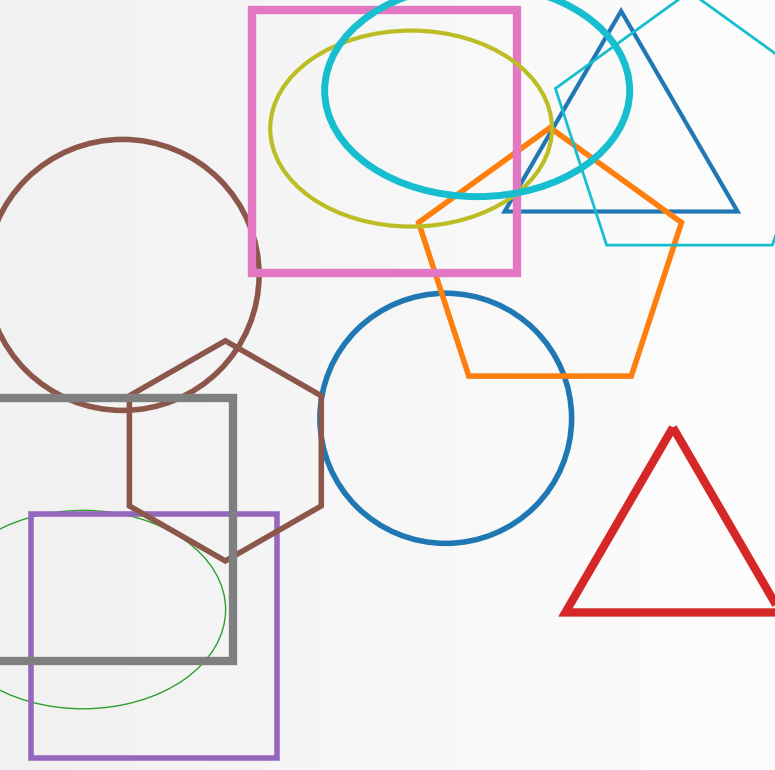[{"shape": "circle", "thickness": 2, "radius": 0.81, "center": [0.575, 0.457]}, {"shape": "triangle", "thickness": 1.5, "radius": 0.87, "center": [0.801, 0.812]}, {"shape": "pentagon", "thickness": 2, "radius": 0.89, "center": [0.71, 0.656]}, {"shape": "oval", "thickness": 0.5, "radius": 0.92, "center": [0.107, 0.208]}, {"shape": "triangle", "thickness": 3, "radius": 0.8, "center": [0.868, 0.285]}, {"shape": "square", "thickness": 2, "radius": 0.79, "center": [0.199, 0.174]}, {"shape": "circle", "thickness": 2, "radius": 0.88, "center": [0.158, 0.643]}, {"shape": "hexagon", "thickness": 2, "radius": 0.71, "center": [0.291, 0.414]}, {"shape": "square", "thickness": 3, "radius": 0.85, "center": [0.496, 0.817]}, {"shape": "square", "thickness": 3, "radius": 0.85, "center": [0.13, 0.313]}, {"shape": "oval", "thickness": 1.5, "radius": 0.91, "center": [0.53, 0.833]}, {"shape": "oval", "thickness": 2.5, "radius": 0.98, "center": [0.616, 0.882]}, {"shape": "pentagon", "thickness": 1, "radius": 0.91, "center": [0.89, 0.829]}]